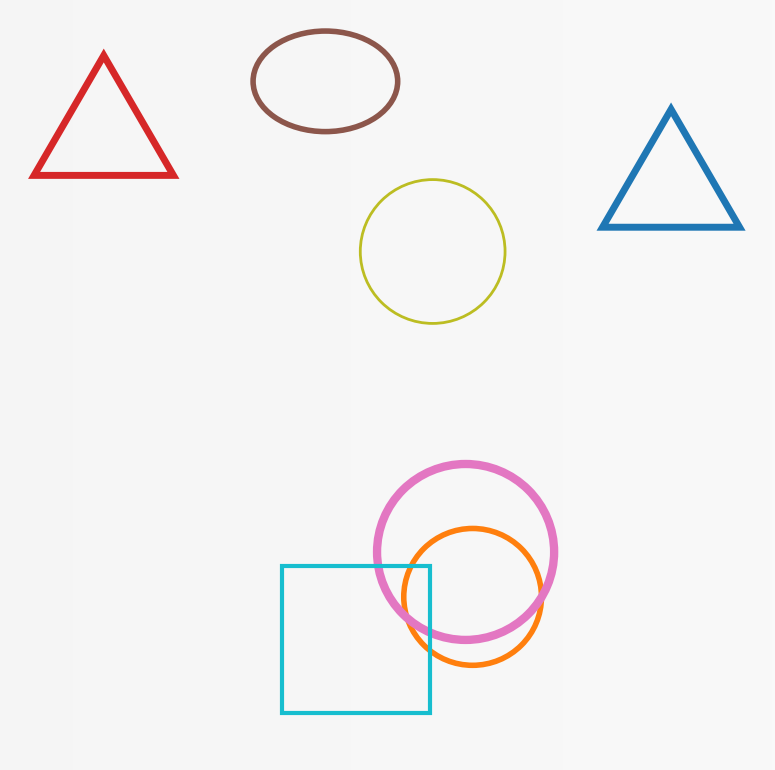[{"shape": "triangle", "thickness": 2.5, "radius": 0.51, "center": [0.866, 0.756]}, {"shape": "circle", "thickness": 2, "radius": 0.44, "center": [0.61, 0.225]}, {"shape": "triangle", "thickness": 2.5, "radius": 0.52, "center": [0.134, 0.824]}, {"shape": "oval", "thickness": 2, "radius": 0.47, "center": [0.42, 0.894]}, {"shape": "circle", "thickness": 3, "radius": 0.57, "center": [0.601, 0.283]}, {"shape": "circle", "thickness": 1, "radius": 0.47, "center": [0.558, 0.673]}, {"shape": "square", "thickness": 1.5, "radius": 0.48, "center": [0.459, 0.17]}]